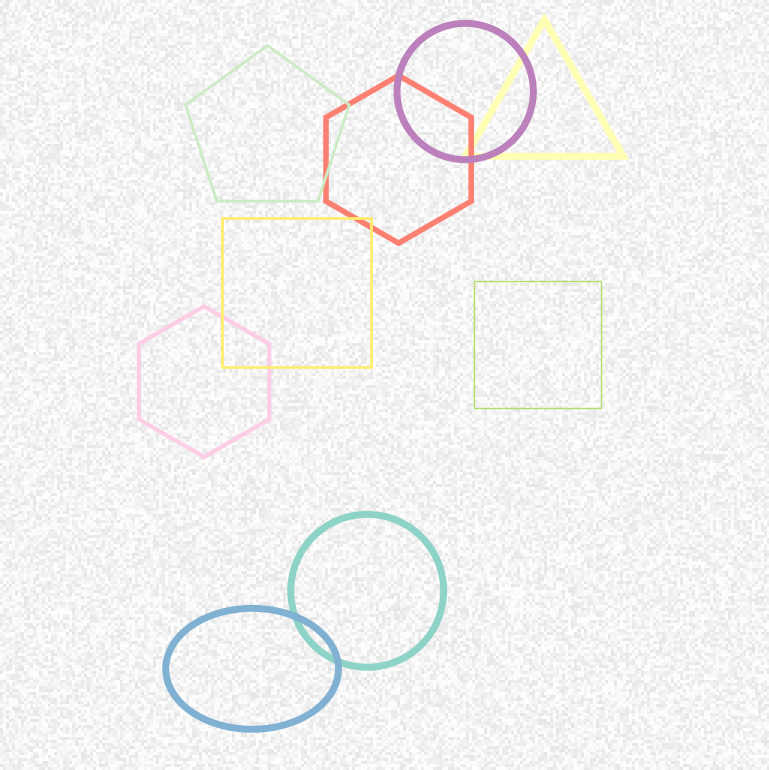[{"shape": "circle", "thickness": 2.5, "radius": 0.5, "center": [0.477, 0.233]}, {"shape": "triangle", "thickness": 2.5, "radius": 0.59, "center": [0.707, 0.856]}, {"shape": "hexagon", "thickness": 2, "radius": 0.54, "center": [0.518, 0.793]}, {"shape": "oval", "thickness": 2.5, "radius": 0.56, "center": [0.327, 0.131]}, {"shape": "square", "thickness": 0.5, "radius": 0.41, "center": [0.698, 0.552]}, {"shape": "hexagon", "thickness": 1.5, "radius": 0.49, "center": [0.265, 0.504]}, {"shape": "circle", "thickness": 2.5, "radius": 0.44, "center": [0.604, 0.881]}, {"shape": "pentagon", "thickness": 1, "radius": 0.56, "center": [0.347, 0.829]}, {"shape": "square", "thickness": 1, "radius": 0.48, "center": [0.385, 0.62]}]